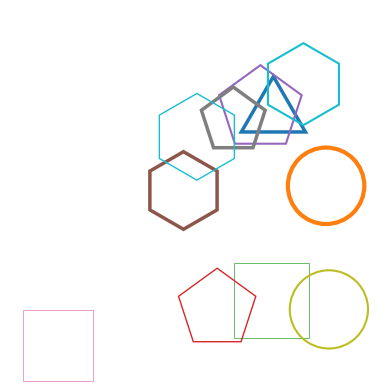[{"shape": "triangle", "thickness": 2.5, "radius": 0.48, "center": [0.71, 0.705]}, {"shape": "circle", "thickness": 3, "radius": 0.5, "center": [0.847, 0.517]}, {"shape": "square", "thickness": 0.5, "radius": 0.49, "center": [0.706, 0.221]}, {"shape": "pentagon", "thickness": 1, "radius": 0.53, "center": [0.564, 0.198]}, {"shape": "pentagon", "thickness": 1.5, "radius": 0.56, "center": [0.676, 0.718]}, {"shape": "hexagon", "thickness": 2.5, "radius": 0.5, "center": [0.477, 0.505]}, {"shape": "square", "thickness": 0.5, "radius": 0.46, "center": [0.15, 0.102]}, {"shape": "pentagon", "thickness": 2.5, "radius": 0.44, "center": [0.606, 0.687]}, {"shape": "circle", "thickness": 1.5, "radius": 0.51, "center": [0.854, 0.196]}, {"shape": "hexagon", "thickness": 1, "radius": 0.56, "center": [0.511, 0.645]}, {"shape": "hexagon", "thickness": 1.5, "radius": 0.53, "center": [0.788, 0.781]}]